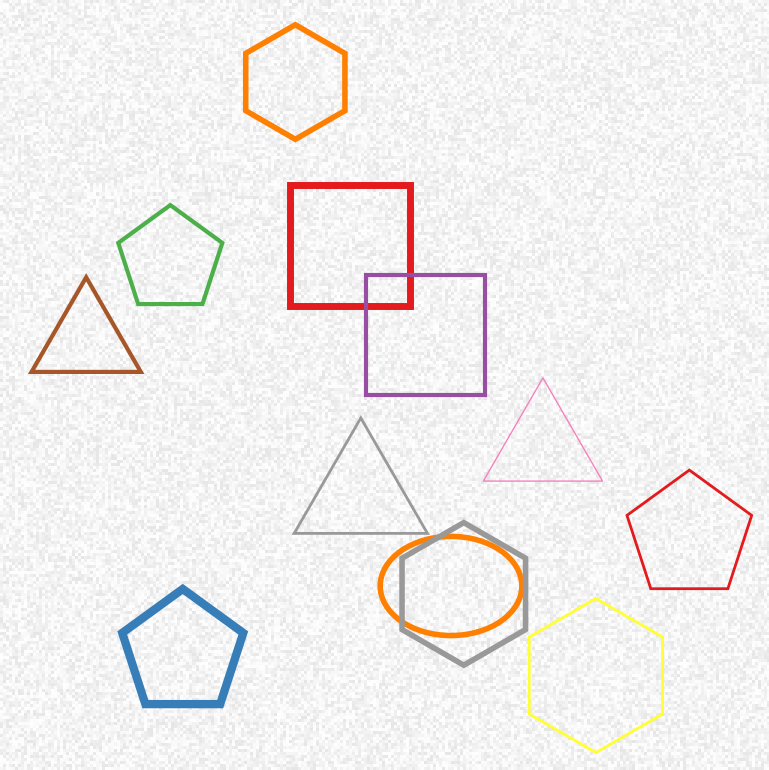[{"shape": "square", "thickness": 2.5, "radius": 0.39, "center": [0.454, 0.681]}, {"shape": "pentagon", "thickness": 1, "radius": 0.43, "center": [0.895, 0.304]}, {"shape": "pentagon", "thickness": 3, "radius": 0.41, "center": [0.237, 0.152]}, {"shape": "pentagon", "thickness": 1.5, "radius": 0.36, "center": [0.221, 0.663]}, {"shape": "square", "thickness": 1.5, "radius": 0.39, "center": [0.553, 0.565]}, {"shape": "oval", "thickness": 2, "radius": 0.46, "center": [0.586, 0.239]}, {"shape": "hexagon", "thickness": 2, "radius": 0.37, "center": [0.384, 0.893]}, {"shape": "hexagon", "thickness": 1, "radius": 0.5, "center": [0.774, 0.123]}, {"shape": "triangle", "thickness": 1.5, "radius": 0.41, "center": [0.112, 0.558]}, {"shape": "triangle", "thickness": 0.5, "radius": 0.45, "center": [0.705, 0.42]}, {"shape": "hexagon", "thickness": 2, "radius": 0.46, "center": [0.602, 0.229]}, {"shape": "triangle", "thickness": 1, "radius": 0.5, "center": [0.469, 0.357]}]